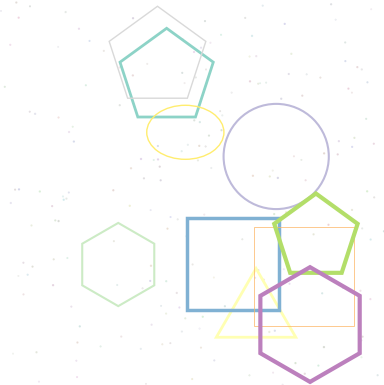[{"shape": "pentagon", "thickness": 2, "radius": 0.64, "center": [0.433, 0.799]}, {"shape": "triangle", "thickness": 2, "radius": 0.6, "center": [0.665, 0.184]}, {"shape": "circle", "thickness": 1.5, "radius": 0.68, "center": [0.717, 0.594]}, {"shape": "square", "thickness": 2.5, "radius": 0.6, "center": [0.605, 0.315]}, {"shape": "square", "thickness": 0.5, "radius": 0.64, "center": [0.789, 0.282]}, {"shape": "pentagon", "thickness": 3, "radius": 0.57, "center": [0.821, 0.383]}, {"shape": "pentagon", "thickness": 1, "radius": 0.66, "center": [0.409, 0.852]}, {"shape": "hexagon", "thickness": 3, "radius": 0.74, "center": [0.805, 0.157]}, {"shape": "hexagon", "thickness": 1.5, "radius": 0.54, "center": [0.307, 0.313]}, {"shape": "oval", "thickness": 1, "radius": 0.5, "center": [0.481, 0.656]}]